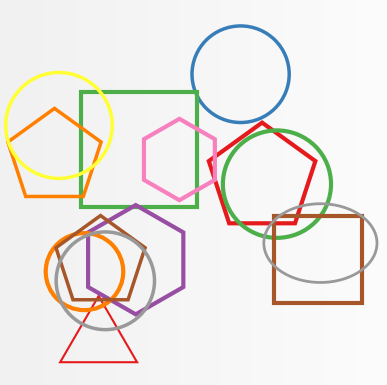[{"shape": "pentagon", "thickness": 3, "radius": 0.72, "center": [0.676, 0.537]}, {"shape": "triangle", "thickness": 1.5, "radius": 0.57, "center": [0.255, 0.117]}, {"shape": "circle", "thickness": 2.5, "radius": 0.63, "center": [0.621, 0.807]}, {"shape": "square", "thickness": 3, "radius": 0.75, "center": [0.36, 0.612]}, {"shape": "circle", "thickness": 3, "radius": 0.7, "center": [0.715, 0.522]}, {"shape": "hexagon", "thickness": 3, "radius": 0.71, "center": [0.35, 0.325]}, {"shape": "circle", "thickness": 3, "radius": 0.5, "center": [0.218, 0.294]}, {"shape": "pentagon", "thickness": 2.5, "radius": 0.63, "center": [0.141, 0.592]}, {"shape": "circle", "thickness": 2.5, "radius": 0.69, "center": [0.152, 0.674]}, {"shape": "square", "thickness": 3, "radius": 0.57, "center": [0.821, 0.327]}, {"shape": "pentagon", "thickness": 2.5, "radius": 0.6, "center": [0.259, 0.319]}, {"shape": "hexagon", "thickness": 3, "radius": 0.53, "center": [0.463, 0.586]}, {"shape": "oval", "thickness": 2, "radius": 0.73, "center": [0.827, 0.369]}, {"shape": "circle", "thickness": 2.5, "radius": 0.63, "center": [0.272, 0.271]}]